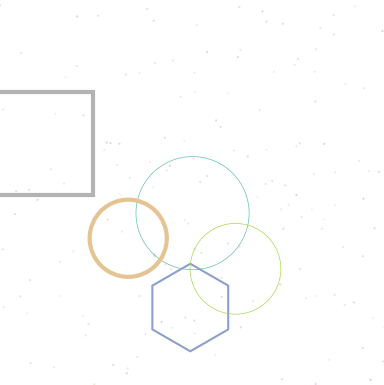[{"shape": "circle", "thickness": 0.5, "radius": 0.73, "center": [0.5, 0.446]}, {"shape": "hexagon", "thickness": 1.5, "radius": 0.57, "center": [0.494, 0.201]}, {"shape": "circle", "thickness": 0.5, "radius": 0.59, "center": [0.612, 0.302]}, {"shape": "circle", "thickness": 3, "radius": 0.5, "center": [0.333, 0.381]}, {"shape": "square", "thickness": 3, "radius": 0.67, "center": [0.108, 0.627]}]